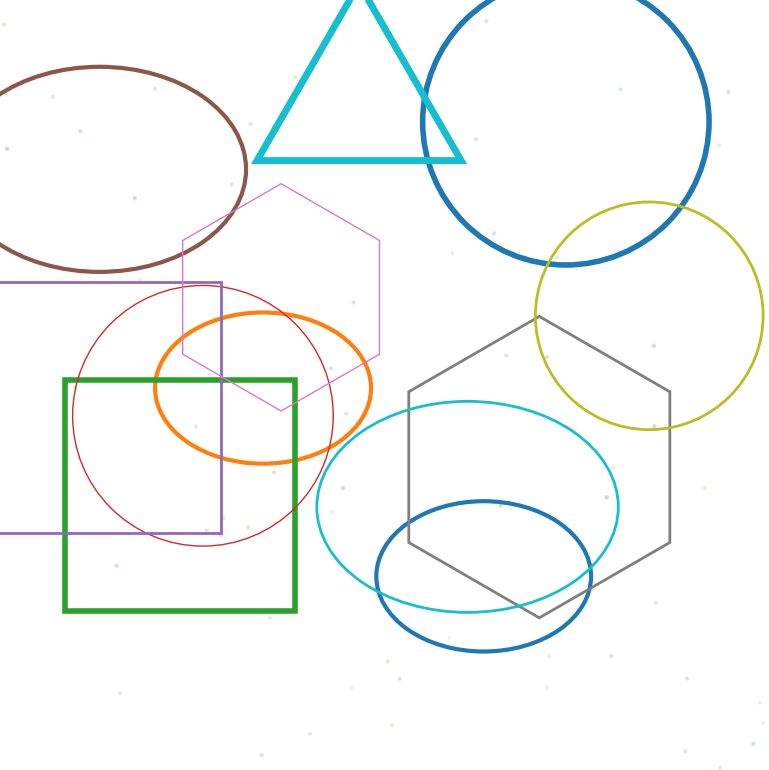[{"shape": "circle", "thickness": 2, "radius": 0.93, "center": [0.735, 0.842]}, {"shape": "oval", "thickness": 1.5, "radius": 0.7, "center": [0.628, 0.251]}, {"shape": "oval", "thickness": 1.5, "radius": 0.7, "center": [0.342, 0.496]}, {"shape": "square", "thickness": 2, "radius": 0.75, "center": [0.234, 0.356]}, {"shape": "circle", "thickness": 0.5, "radius": 0.85, "center": [0.264, 0.46]}, {"shape": "square", "thickness": 1, "radius": 0.81, "center": [0.124, 0.471]}, {"shape": "oval", "thickness": 1.5, "radius": 0.95, "center": [0.129, 0.78]}, {"shape": "hexagon", "thickness": 0.5, "radius": 0.74, "center": [0.365, 0.614]}, {"shape": "hexagon", "thickness": 1, "radius": 0.98, "center": [0.7, 0.393]}, {"shape": "circle", "thickness": 1, "radius": 0.74, "center": [0.843, 0.59]}, {"shape": "triangle", "thickness": 2.5, "radius": 0.77, "center": [0.466, 0.868]}, {"shape": "oval", "thickness": 1, "radius": 0.98, "center": [0.607, 0.342]}]